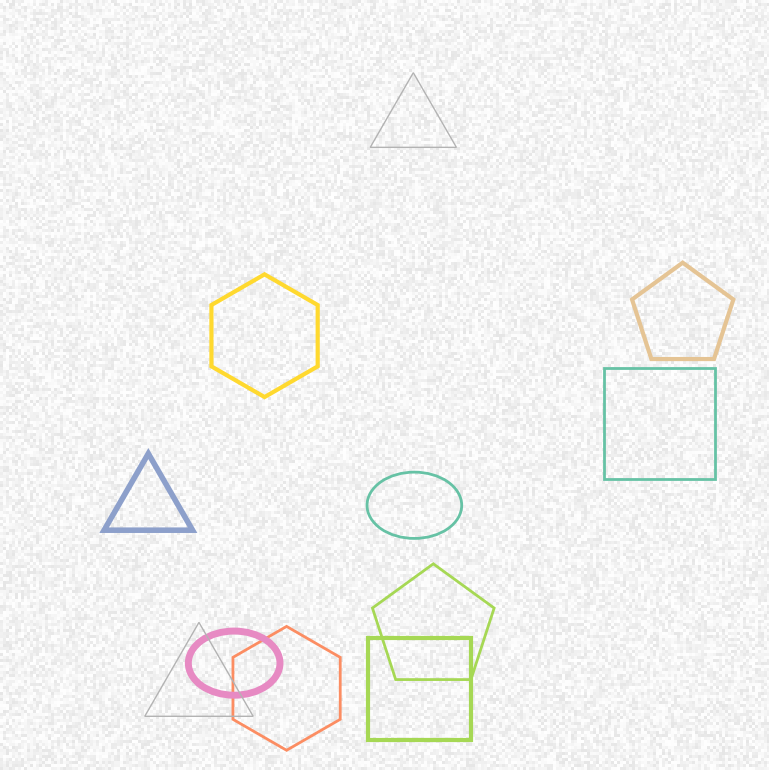[{"shape": "square", "thickness": 1, "radius": 0.36, "center": [0.856, 0.45]}, {"shape": "oval", "thickness": 1, "radius": 0.31, "center": [0.538, 0.344]}, {"shape": "hexagon", "thickness": 1, "radius": 0.4, "center": [0.372, 0.106]}, {"shape": "triangle", "thickness": 2, "radius": 0.33, "center": [0.193, 0.345]}, {"shape": "oval", "thickness": 2.5, "radius": 0.3, "center": [0.304, 0.139]}, {"shape": "pentagon", "thickness": 1, "radius": 0.42, "center": [0.563, 0.185]}, {"shape": "square", "thickness": 1.5, "radius": 0.33, "center": [0.544, 0.105]}, {"shape": "hexagon", "thickness": 1.5, "radius": 0.4, "center": [0.344, 0.564]}, {"shape": "pentagon", "thickness": 1.5, "radius": 0.35, "center": [0.887, 0.59]}, {"shape": "triangle", "thickness": 0.5, "radius": 0.32, "center": [0.537, 0.841]}, {"shape": "triangle", "thickness": 0.5, "radius": 0.41, "center": [0.258, 0.11]}]